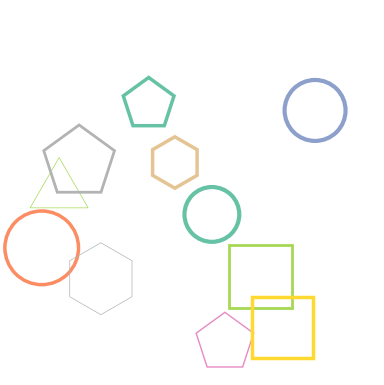[{"shape": "pentagon", "thickness": 2.5, "radius": 0.35, "center": [0.386, 0.73]}, {"shape": "circle", "thickness": 3, "radius": 0.36, "center": [0.55, 0.443]}, {"shape": "circle", "thickness": 2.5, "radius": 0.48, "center": [0.108, 0.356]}, {"shape": "circle", "thickness": 3, "radius": 0.4, "center": [0.818, 0.713]}, {"shape": "pentagon", "thickness": 1, "radius": 0.39, "center": [0.584, 0.11]}, {"shape": "square", "thickness": 2, "radius": 0.41, "center": [0.676, 0.282]}, {"shape": "triangle", "thickness": 0.5, "radius": 0.44, "center": [0.154, 0.504]}, {"shape": "square", "thickness": 2.5, "radius": 0.4, "center": [0.733, 0.15]}, {"shape": "hexagon", "thickness": 2.5, "radius": 0.33, "center": [0.454, 0.578]}, {"shape": "pentagon", "thickness": 2, "radius": 0.48, "center": [0.206, 0.579]}, {"shape": "hexagon", "thickness": 0.5, "radius": 0.47, "center": [0.262, 0.276]}]